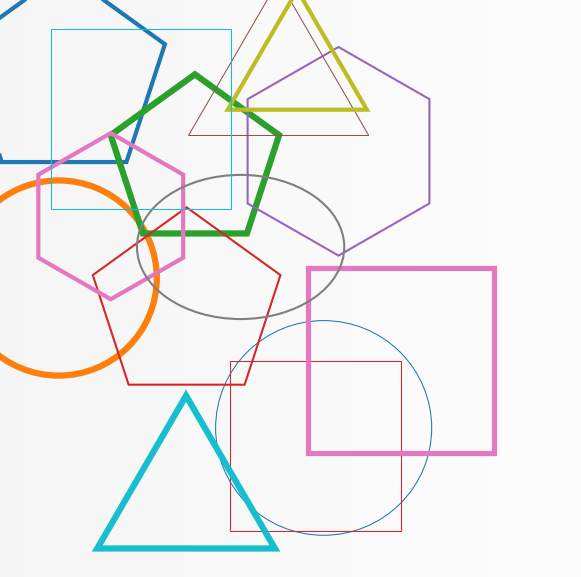[{"shape": "circle", "thickness": 0.5, "radius": 0.93, "center": [0.557, 0.258]}, {"shape": "pentagon", "thickness": 2, "radius": 0.91, "center": [0.11, 0.866]}, {"shape": "circle", "thickness": 3, "radius": 0.84, "center": [0.101, 0.518]}, {"shape": "pentagon", "thickness": 3, "radius": 0.76, "center": [0.335, 0.718]}, {"shape": "pentagon", "thickness": 1, "radius": 0.85, "center": [0.321, 0.47]}, {"shape": "square", "thickness": 0.5, "radius": 0.74, "center": [0.543, 0.227]}, {"shape": "hexagon", "thickness": 1, "radius": 0.9, "center": [0.582, 0.737]}, {"shape": "triangle", "thickness": 0.5, "radius": 0.9, "center": [0.479, 0.854]}, {"shape": "hexagon", "thickness": 2, "radius": 0.72, "center": [0.191, 0.625]}, {"shape": "square", "thickness": 2.5, "radius": 0.8, "center": [0.69, 0.375]}, {"shape": "oval", "thickness": 1, "radius": 0.89, "center": [0.414, 0.571]}, {"shape": "triangle", "thickness": 2, "radius": 0.69, "center": [0.511, 0.878]}, {"shape": "triangle", "thickness": 3, "radius": 0.88, "center": [0.32, 0.138]}, {"shape": "square", "thickness": 0.5, "radius": 0.78, "center": [0.242, 0.793]}]